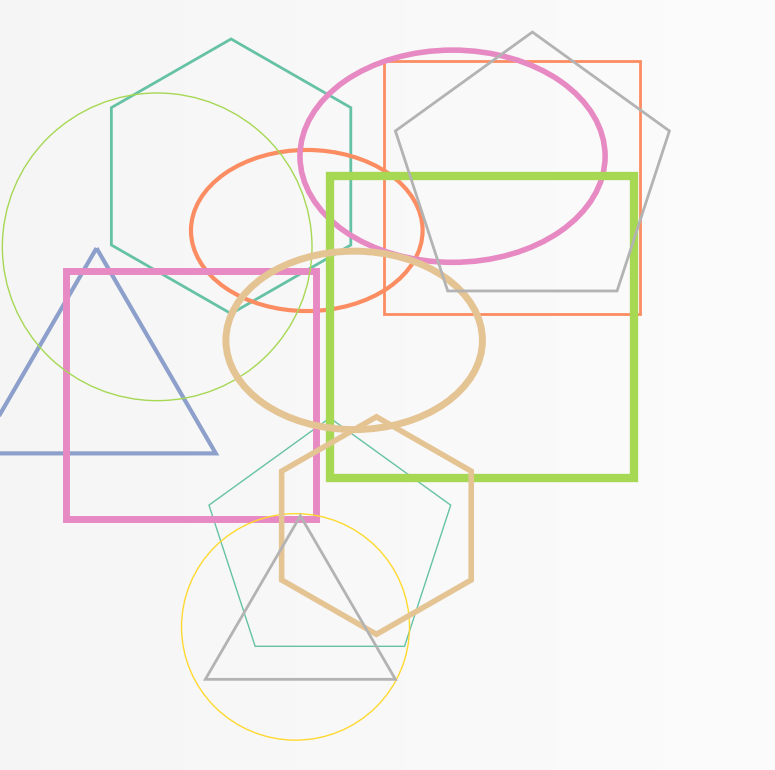[{"shape": "pentagon", "thickness": 0.5, "radius": 0.82, "center": [0.426, 0.293]}, {"shape": "hexagon", "thickness": 1, "radius": 0.89, "center": [0.298, 0.771]}, {"shape": "square", "thickness": 1, "radius": 0.82, "center": [0.661, 0.757]}, {"shape": "oval", "thickness": 1.5, "radius": 0.75, "center": [0.396, 0.701]}, {"shape": "triangle", "thickness": 1.5, "radius": 0.89, "center": [0.125, 0.5]}, {"shape": "oval", "thickness": 2, "radius": 0.98, "center": [0.584, 0.797]}, {"shape": "square", "thickness": 2.5, "radius": 0.81, "center": [0.246, 0.487]}, {"shape": "circle", "thickness": 0.5, "radius": 1.0, "center": [0.203, 0.679]}, {"shape": "square", "thickness": 3, "radius": 0.98, "center": [0.622, 0.575]}, {"shape": "circle", "thickness": 0.5, "radius": 0.74, "center": [0.381, 0.186]}, {"shape": "oval", "thickness": 2.5, "radius": 0.83, "center": [0.457, 0.558]}, {"shape": "hexagon", "thickness": 2, "radius": 0.71, "center": [0.486, 0.317]}, {"shape": "pentagon", "thickness": 1, "radius": 0.93, "center": [0.687, 0.772]}, {"shape": "triangle", "thickness": 1, "radius": 0.71, "center": [0.388, 0.189]}]